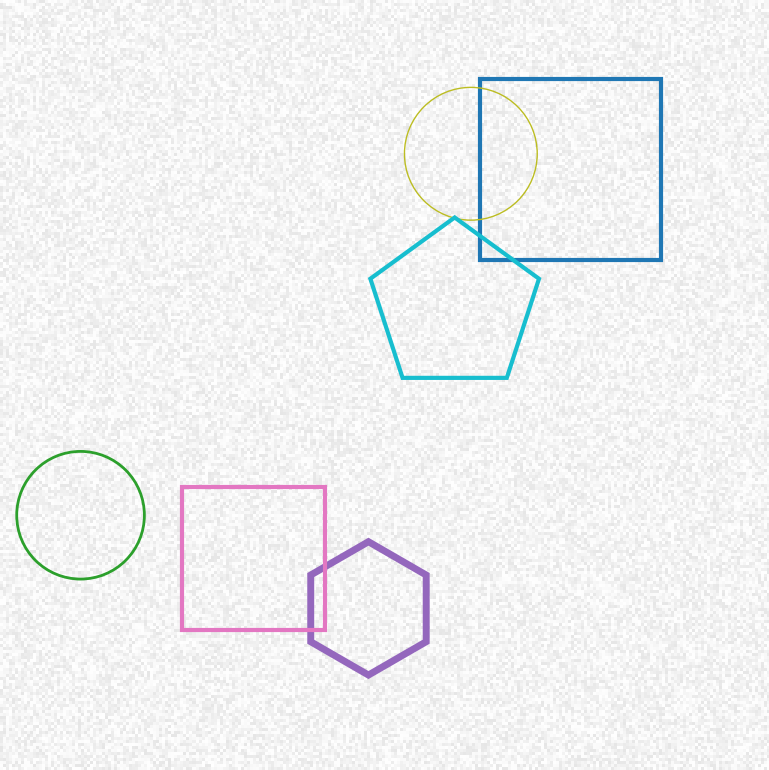[{"shape": "square", "thickness": 1.5, "radius": 0.59, "center": [0.741, 0.78]}, {"shape": "circle", "thickness": 1, "radius": 0.41, "center": [0.105, 0.331]}, {"shape": "hexagon", "thickness": 2.5, "radius": 0.43, "center": [0.479, 0.21]}, {"shape": "square", "thickness": 1.5, "radius": 0.46, "center": [0.33, 0.275]}, {"shape": "circle", "thickness": 0.5, "radius": 0.43, "center": [0.611, 0.8]}, {"shape": "pentagon", "thickness": 1.5, "radius": 0.58, "center": [0.59, 0.602]}]